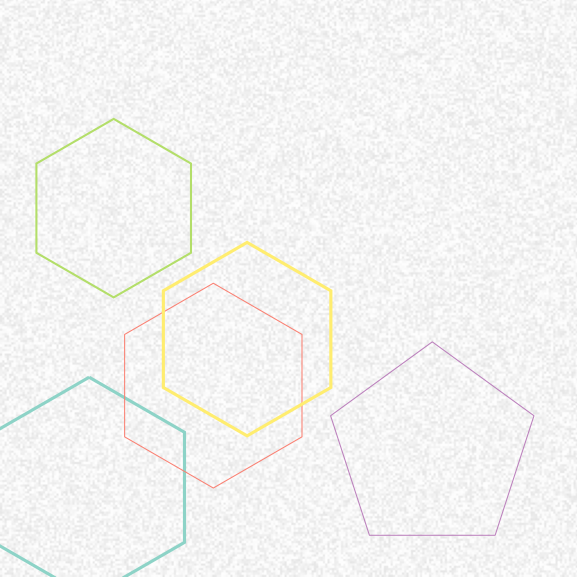[{"shape": "hexagon", "thickness": 1.5, "radius": 0.95, "center": [0.154, 0.155]}, {"shape": "hexagon", "thickness": 0.5, "radius": 0.89, "center": [0.369, 0.331]}, {"shape": "hexagon", "thickness": 1, "radius": 0.77, "center": [0.197, 0.639]}, {"shape": "pentagon", "thickness": 0.5, "radius": 0.93, "center": [0.749, 0.222]}, {"shape": "hexagon", "thickness": 1.5, "radius": 0.84, "center": [0.428, 0.412]}]